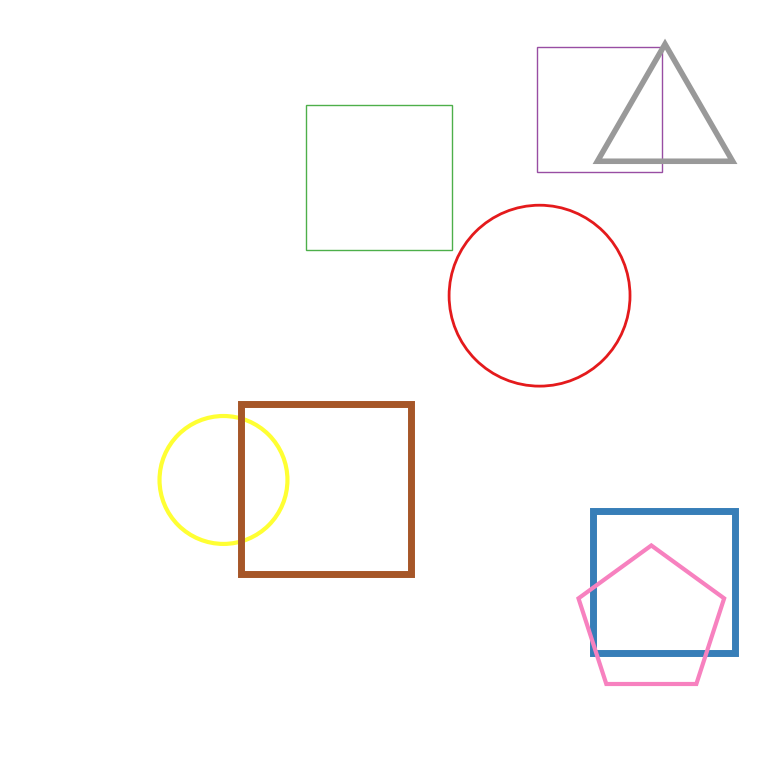[{"shape": "circle", "thickness": 1, "radius": 0.59, "center": [0.701, 0.616]}, {"shape": "square", "thickness": 2.5, "radius": 0.46, "center": [0.862, 0.244]}, {"shape": "square", "thickness": 0.5, "radius": 0.47, "center": [0.492, 0.769]}, {"shape": "square", "thickness": 0.5, "radius": 0.41, "center": [0.778, 0.858]}, {"shape": "circle", "thickness": 1.5, "radius": 0.42, "center": [0.29, 0.377]}, {"shape": "square", "thickness": 2.5, "radius": 0.55, "center": [0.423, 0.365]}, {"shape": "pentagon", "thickness": 1.5, "radius": 0.5, "center": [0.846, 0.192]}, {"shape": "triangle", "thickness": 2, "radius": 0.51, "center": [0.864, 0.841]}]